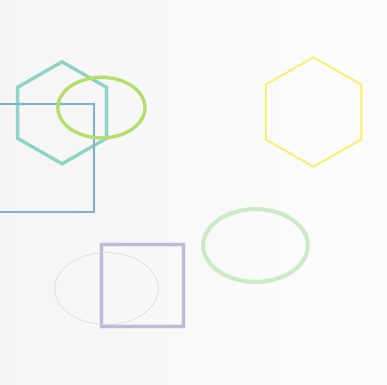[{"shape": "hexagon", "thickness": 2.5, "radius": 0.66, "center": [0.16, 0.707]}, {"shape": "square", "thickness": 2.5, "radius": 0.53, "center": [0.366, 0.26]}, {"shape": "square", "thickness": 1.5, "radius": 0.7, "center": [0.103, 0.59]}, {"shape": "oval", "thickness": 2.5, "radius": 0.56, "center": [0.262, 0.721]}, {"shape": "oval", "thickness": 0.5, "radius": 0.67, "center": [0.275, 0.25]}, {"shape": "oval", "thickness": 3, "radius": 0.68, "center": [0.659, 0.362]}, {"shape": "hexagon", "thickness": 1.5, "radius": 0.71, "center": [0.809, 0.709]}]